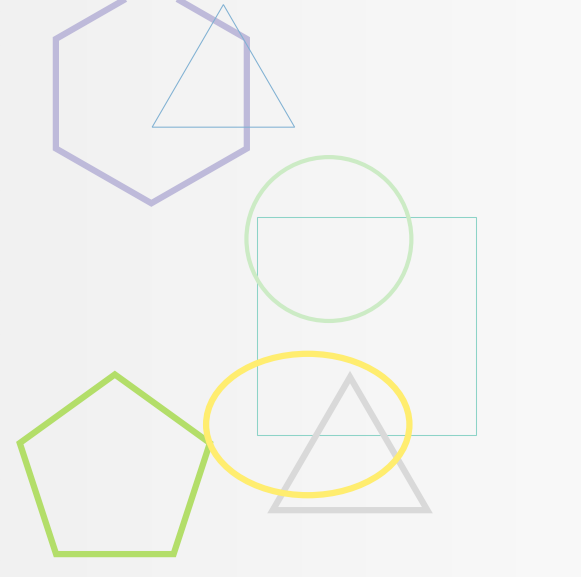[{"shape": "square", "thickness": 0.5, "radius": 0.94, "center": [0.63, 0.434]}, {"shape": "hexagon", "thickness": 3, "radius": 0.95, "center": [0.26, 0.837]}, {"shape": "triangle", "thickness": 0.5, "radius": 0.71, "center": [0.384, 0.85]}, {"shape": "pentagon", "thickness": 3, "radius": 0.86, "center": [0.198, 0.179]}, {"shape": "triangle", "thickness": 3, "radius": 0.77, "center": [0.602, 0.193]}, {"shape": "circle", "thickness": 2, "radius": 0.71, "center": [0.566, 0.585]}, {"shape": "oval", "thickness": 3, "radius": 0.87, "center": [0.529, 0.264]}]